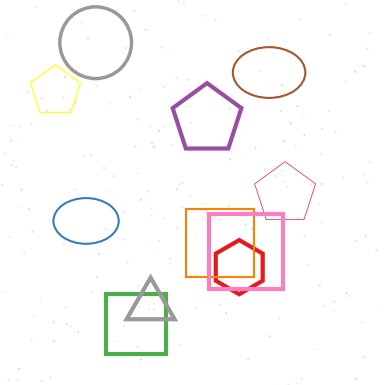[{"shape": "hexagon", "thickness": 3, "radius": 0.35, "center": [0.621, 0.306]}, {"shape": "pentagon", "thickness": 0.5, "radius": 0.42, "center": [0.741, 0.497]}, {"shape": "oval", "thickness": 1.5, "radius": 0.42, "center": [0.224, 0.426]}, {"shape": "square", "thickness": 3, "radius": 0.39, "center": [0.353, 0.159]}, {"shape": "pentagon", "thickness": 3, "radius": 0.47, "center": [0.538, 0.69]}, {"shape": "square", "thickness": 1.5, "radius": 0.44, "center": [0.571, 0.369]}, {"shape": "pentagon", "thickness": 1, "radius": 0.34, "center": [0.144, 0.763]}, {"shape": "oval", "thickness": 1.5, "radius": 0.47, "center": [0.699, 0.812]}, {"shape": "square", "thickness": 3, "radius": 0.48, "center": [0.639, 0.347]}, {"shape": "circle", "thickness": 2.5, "radius": 0.47, "center": [0.249, 0.889]}, {"shape": "triangle", "thickness": 3, "radius": 0.36, "center": [0.391, 0.207]}]